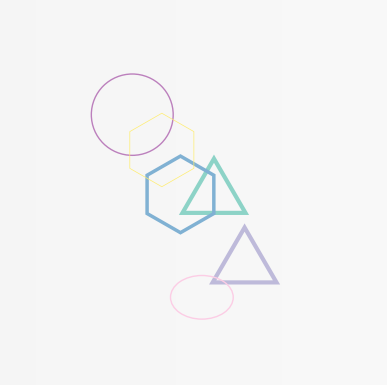[{"shape": "triangle", "thickness": 3, "radius": 0.47, "center": [0.552, 0.494]}, {"shape": "triangle", "thickness": 3, "radius": 0.48, "center": [0.631, 0.314]}, {"shape": "hexagon", "thickness": 2.5, "radius": 0.5, "center": [0.466, 0.495]}, {"shape": "oval", "thickness": 1, "radius": 0.4, "center": [0.521, 0.228]}, {"shape": "circle", "thickness": 1, "radius": 0.53, "center": [0.341, 0.702]}, {"shape": "hexagon", "thickness": 0.5, "radius": 0.48, "center": [0.418, 0.61]}]